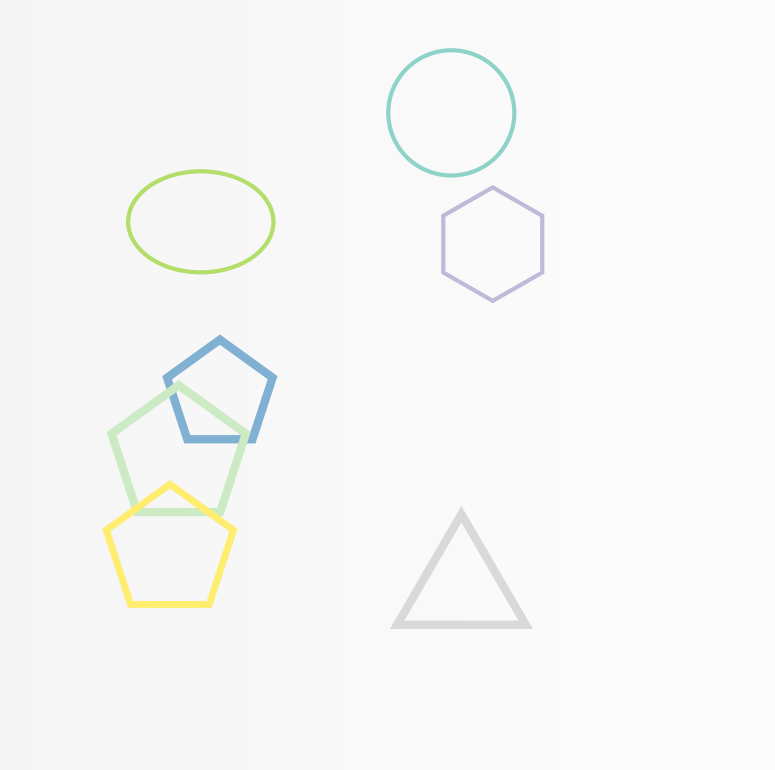[{"shape": "circle", "thickness": 1.5, "radius": 0.41, "center": [0.582, 0.853]}, {"shape": "hexagon", "thickness": 1.5, "radius": 0.37, "center": [0.636, 0.683]}, {"shape": "pentagon", "thickness": 3, "radius": 0.36, "center": [0.284, 0.487]}, {"shape": "oval", "thickness": 1.5, "radius": 0.47, "center": [0.259, 0.712]}, {"shape": "triangle", "thickness": 3, "radius": 0.48, "center": [0.595, 0.236]}, {"shape": "pentagon", "thickness": 3, "radius": 0.46, "center": [0.231, 0.409]}, {"shape": "pentagon", "thickness": 2.5, "radius": 0.43, "center": [0.219, 0.285]}]